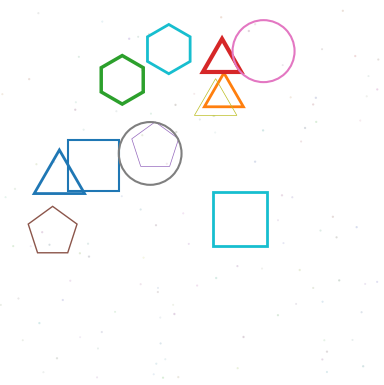[{"shape": "square", "thickness": 1.5, "radius": 0.33, "center": [0.242, 0.57]}, {"shape": "triangle", "thickness": 2, "radius": 0.38, "center": [0.154, 0.535]}, {"shape": "triangle", "thickness": 2, "radius": 0.29, "center": [0.582, 0.752]}, {"shape": "hexagon", "thickness": 2.5, "radius": 0.32, "center": [0.317, 0.793]}, {"shape": "triangle", "thickness": 3, "radius": 0.29, "center": [0.577, 0.842]}, {"shape": "pentagon", "thickness": 0.5, "radius": 0.32, "center": [0.403, 0.62]}, {"shape": "pentagon", "thickness": 1, "radius": 0.33, "center": [0.137, 0.397]}, {"shape": "circle", "thickness": 1.5, "radius": 0.4, "center": [0.685, 0.867]}, {"shape": "circle", "thickness": 1.5, "radius": 0.41, "center": [0.39, 0.601]}, {"shape": "triangle", "thickness": 0.5, "radius": 0.32, "center": [0.56, 0.732]}, {"shape": "hexagon", "thickness": 2, "radius": 0.32, "center": [0.438, 0.872]}, {"shape": "square", "thickness": 2, "radius": 0.35, "center": [0.624, 0.431]}]